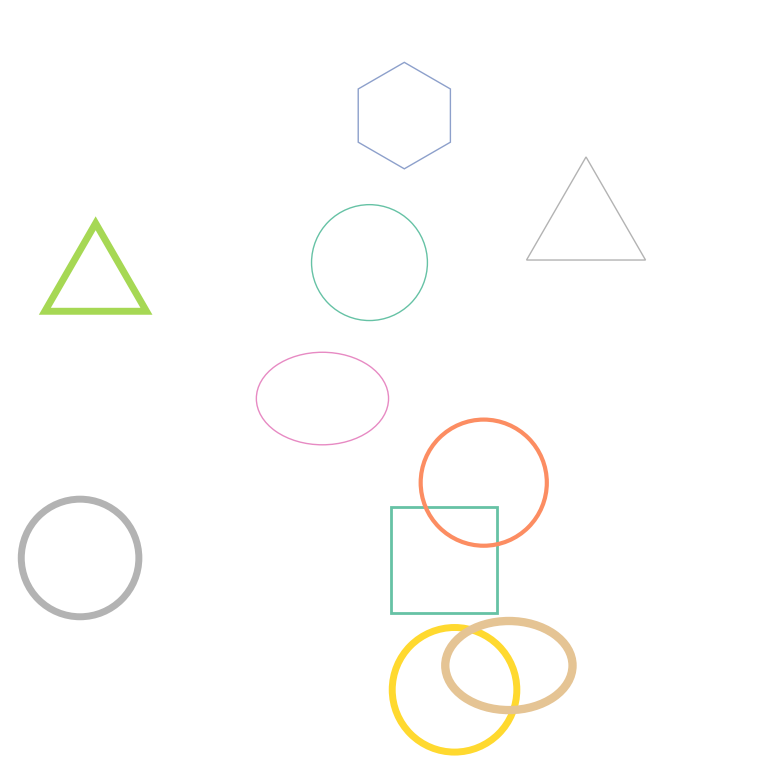[{"shape": "circle", "thickness": 0.5, "radius": 0.38, "center": [0.48, 0.659]}, {"shape": "square", "thickness": 1, "radius": 0.34, "center": [0.577, 0.273]}, {"shape": "circle", "thickness": 1.5, "radius": 0.41, "center": [0.628, 0.373]}, {"shape": "hexagon", "thickness": 0.5, "radius": 0.35, "center": [0.525, 0.85]}, {"shape": "oval", "thickness": 0.5, "radius": 0.43, "center": [0.419, 0.482]}, {"shape": "triangle", "thickness": 2.5, "radius": 0.38, "center": [0.124, 0.634]}, {"shape": "circle", "thickness": 2.5, "radius": 0.4, "center": [0.59, 0.104]}, {"shape": "oval", "thickness": 3, "radius": 0.41, "center": [0.661, 0.136]}, {"shape": "circle", "thickness": 2.5, "radius": 0.38, "center": [0.104, 0.275]}, {"shape": "triangle", "thickness": 0.5, "radius": 0.45, "center": [0.761, 0.707]}]